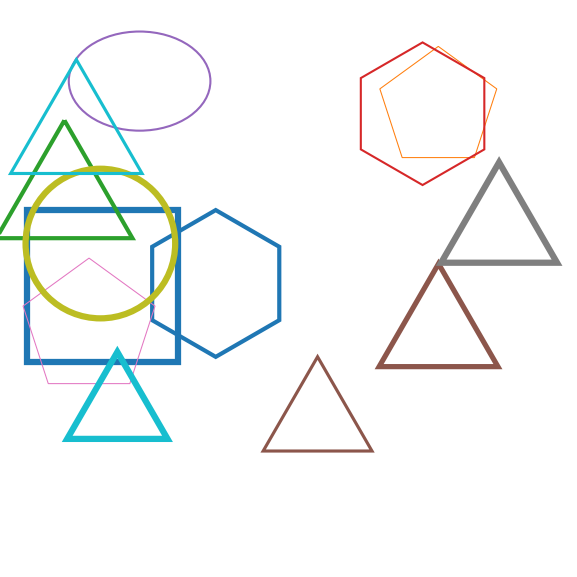[{"shape": "hexagon", "thickness": 2, "radius": 0.64, "center": [0.374, 0.508]}, {"shape": "square", "thickness": 3, "radius": 0.66, "center": [0.178, 0.504]}, {"shape": "pentagon", "thickness": 0.5, "radius": 0.53, "center": [0.759, 0.812]}, {"shape": "triangle", "thickness": 2, "radius": 0.68, "center": [0.112, 0.655]}, {"shape": "hexagon", "thickness": 1, "radius": 0.62, "center": [0.732, 0.802]}, {"shape": "oval", "thickness": 1, "radius": 0.61, "center": [0.242, 0.859]}, {"shape": "triangle", "thickness": 1.5, "radius": 0.54, "center": [0.55, 0.273]}, {"shape": "triangle", "thickness": 2.5, "radius": 0.59, "center": [0.759, 0.424]}, {"shape": "pentagon", "thickness": 0.5, "radius": 0.6, "center": [0.154, 0.432]}, {"shape": "triangle", "thickness": 3, "radius": 0.58, "center": [0.864, 0.602]}, {"shape": "circle", "thickness": 3, "radius": 0.65, "center": [0.174, 0.577]}, {"shape": "triangle", "thickness": 1.5, "radius": 0.66, "center": [0.132, 0.764]}, {"shape": "triangle", "thickness": 3, "radius": 0.5, "center": [0.203, 0.289]}]